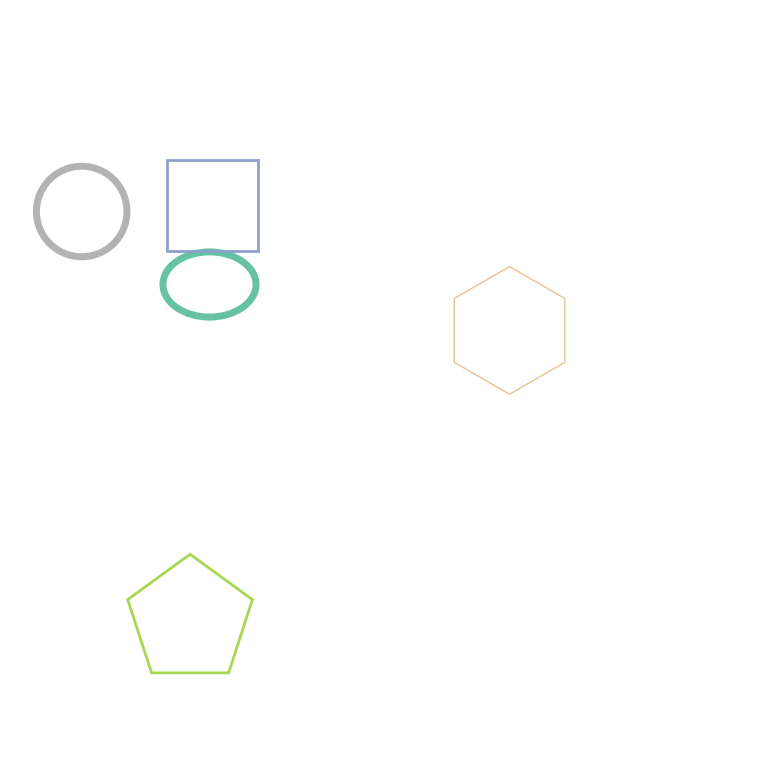[{"shape": "oval", "thickness": 2.5, "radius": 0.3, "center": [0.272, 0.631]}, {"shape": "square", "thickness": 1, "radius": 0.29, "center": [0.276, 0.733]}, {"shape": "pentagon", "thickness": 1, "radius": 0.43, "center": [0.247, 0.195]}, {"shape": "hexagon", "thickness": 0.5, "radius": 0.41, "center": [0.662, 0.571]}, {"shape": "circle", "thickness": 2.5, "radius": 0.29, "center": [0.106, 0.725]}]